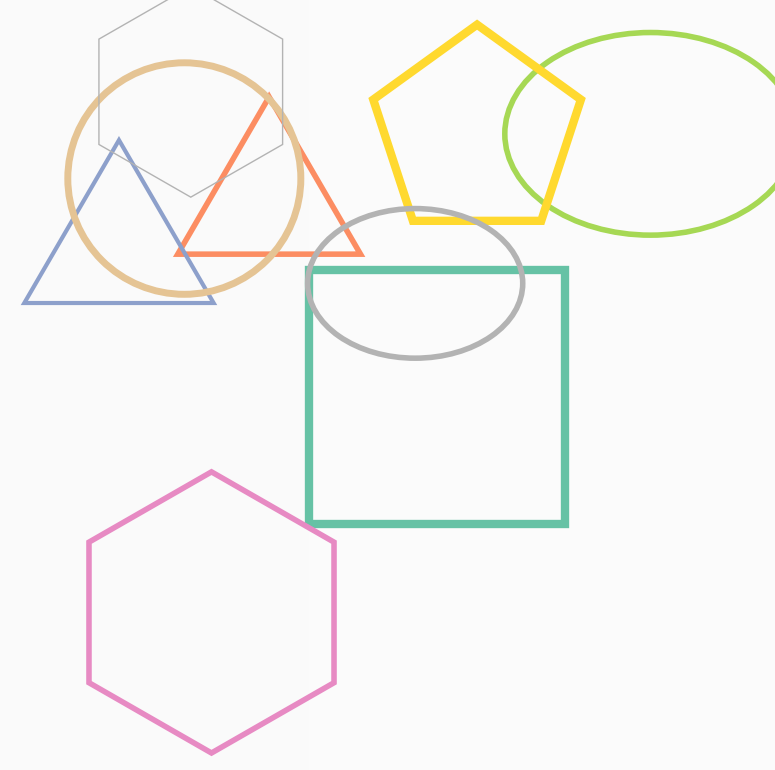[{"shape": "square", "thickness": 3, "radius": 0.83, "center": [0.564, 0.484]}, {"shape": "triangle", "thickness": 2, "radius": 0.68, "center": [0.347, 0.738]}, {"shape": "triangle", "thickness": 1.5, "radius": 0.71, "center": [0.154, 0.677]}, {"shape": "hexagon", "thickness": 2, "radius": 0.91, "center": [0.273, 0.205]}, {"shape": "oval", "thickness": 2, "radius": 0.94, "center": [0.839, 0.826]}, {"shape": "pentagon", "thickness": 3, "radius": 0.7, "center": [0.616, 0.827]}, {"shape": "circle", "thickness": 2.5, "radius": 0.75, "center": [0.238, 0.768]}, {"shape": "hexagon", "thickness": 0.5, "radius": 0.68, "center": [0.246, 0.881]}, {"shape": "oval", "thickness": 2, "radius": 0.69, "center": [0.536, 0.632]}]